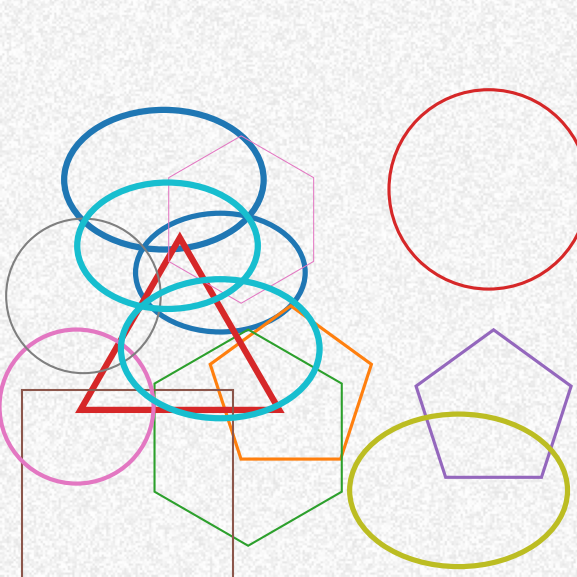[{"shape": "oval", "thickness": 2.5, "radius": 0.73, "center": [0.382, 0.527]}, {"shape": "oval", "thickness": 3, "radius": 0.86, "center": [0.284, 0.688]}, {"shape": "pentagon", "thickness": 1.5, "radius": 0.73, "center": [0.504, 0.323]}, {"shape": "hexagon", "thickness": 1, "radius": 0.94, "center": [0.43, 0.241]}, {"shape": "triangle", "thickness": 3, "radius": 0.99, "center": [0.311, 0.389]}, {"shape": "circle", "thickness": 1.5, "radius": 0.86, "center": [0.846, 0.671]}, {"shape": "pentagon", "thickness": 1.5, "radius": 0.71, "center": [0.855, 0.287]}, {"shape": "square", "thickness": 1, "radius": 0.91, "center": [0.221, 0.141]}, {"shape": "circle", "thickness": 2, "radius": 0.67, "center": [0.133, 0.295]}, {"shape": "hexagon", "thickness": 0.5, "radius": 0.72, "center": [0.418, 0.619]}, {"shape": "circle", "thickness": 1, "radius": 0.67, "center": [0.144, 0.487]}, {"shape": "oval", "thickness": 2.5, "radius": 0.94, "center": [0.794, 0.15]}, {"shape": "oval", "thickness": 3, "radius": 0.78, "center": [0.29, 0.574]}, {"shape": "oval", "thickness": 3, "radius": 0.86, "center": [0.381, 0.395]}]